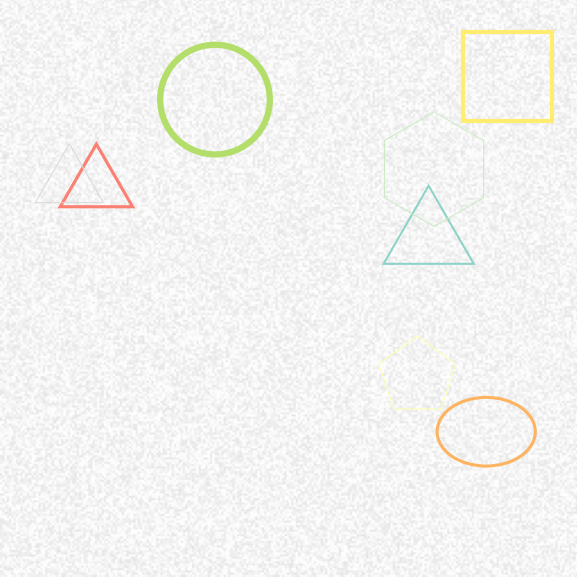[{"shape": "triangle", "thickness": 1, "radius": 0.45, "center": [0.742, 0.587]}, {"shape": "pentagon", "thickness": 0.5, "radius": 0.35, "center": [0.723, 0.347]}, {"shape": "triangle", "thickness": 1.5, "radius": 0.36, "center": [0.167, 0.677]}, {"shape": "oval", "thickness": 1.5, "radius": 0.42, "center": [0.842, 0.252]}, {"shape": "circle", "thickness": 3, "radius": 0.47, "center": [0.372, 0.827]}, {"shape": "triangle", "thickness": 0.5, "radius": 0.34, "center": [0.12, 0.682]}, {"shape": "hexagon", "thickness": 0.5, "radius": 0.5, "center": [0.752, 0.706]}, {"shape": "square", "thickness": 2, "radius": 0.39, "center": [0.879, 0.867]}]